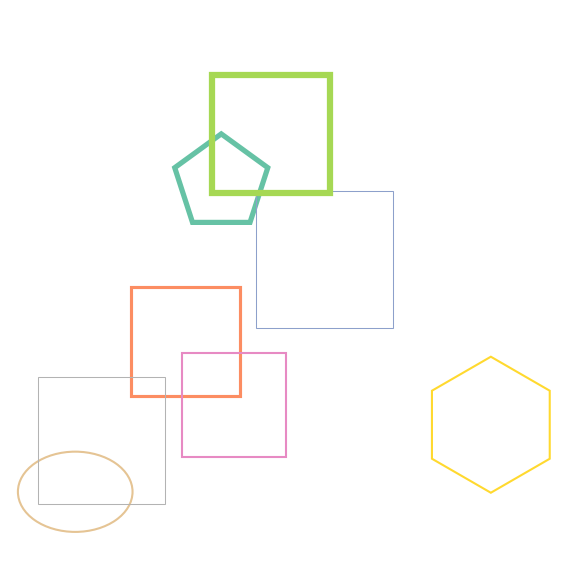[{"shape": "pentagon", "thickness": 2.5, "radius": 0.42, "center": [0.383, 0.683]}, {"shape": "square", "thickness": 1.5, "radius": 0.47, "center": [0.321, 0.408]}, {"shape": "square", "thickness": 0.5, "radius": 0.59, "center": [0.562, 0.55]}, {"shape": "square", "thickness": 1, "radius": 0.45, "center": [0.405, 0.298]}, {"shape": "square", "thickness": 3, "radius": 0.51, "center": [0.469, 0.767]}, {"shape": "hexagon", "thickness": 1, "radius": 0.59, "center": [0.85, 0.264]}, {"shape": "oval", "thickness": 1, "radius": 0.5, "center": [0.13, 0.148]}, {"shape": "square", "thickness": 0.5, "radius": 0.55, "center": [0.176, 0.237]}]